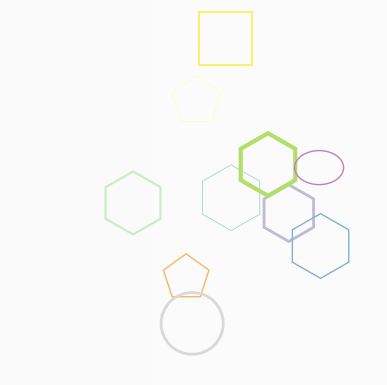[{"shape": "hexagon", "thickness": 0.5, "radius": 0.43, "center": [0.596, 0.486]}, {"shape": "pentagon", "thickness": 0.5, "radius": 0.33, "center": [0.507, 0.738]}, {"shape": "hexagon", "thickness": 2, "radius": 0.37, "center": [0.745, 0.447]}, {"shape": "hexagon", "thickness": 1, "radius": 0.42, "center": [0.827, 0.361]}, {"shape": "pentagon", "thickness": 1, "radius": 0.31, "center": [0.481, 0.279]}, {"shape": "hexagon", "thickness": 3, "radius": 0.41, "center": [0.692, 0.573]}, {"shape": "circle", "thickness": 2, "radius": 0.4, "center": [0.496, 0.16]}, {"shape": "oval", "thickness": 1, "radius": 0.32, "center": [0.824, 0.565]}, {"shape": "hexagon", "thickness": 1.5, "radius": 0.41, "center": [0.343, 0.473]}, {"shape": "square", "thickness": 1.5, "radius": 0.34, "center": [0.581, 0.9]}]